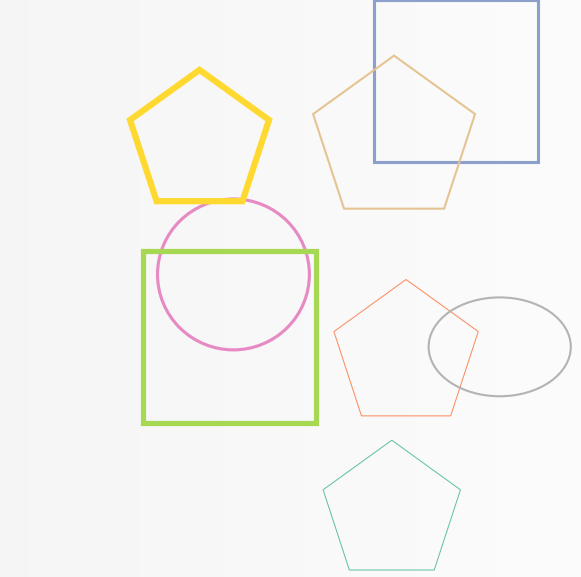[{"shape": "pentagon", "thickness": 0.5, "radius": 0.62, "center": [0.674, 0.113]}, {"shape": "pentagon", "thickness": 0.5, "radius": 0.65, "center": [0.699, 0.385]}, {"shape": "square", "thickness": 1.5, "radius": 0.7, "center": [0.785, 0.858]}, {"shape": "circle", "thickness": 1.5, "radius": 0.65, "center": [0.402, 0.524]}, {"shape": "square", "thickness": 2.5, "radius": 0.74, "center": [0.394, 0.416]}, {"shape": "pentagon", "thickness": 3, "radius": 0.63, "center": [0.343, 0.752]}, {"shape": "pentagon", "thickness": 1, "radius": 0.73, "center": [0.678, 0.756]}, {"shape": "oval", "thickness": 1, "radius": 0.61, "center": [0.86, 0.399]}]